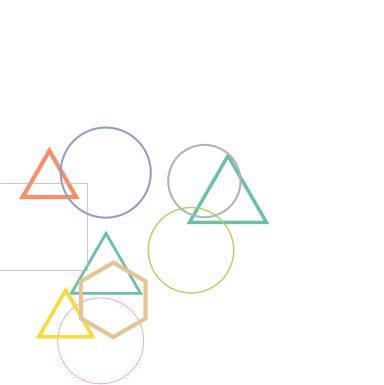[{"shape": "triangle", "thickness": 2.5, "radius": 0.58, "center": [0.592, 0.48]}, {"shape": "triangle", "thickness": 2, "radius": 0.52, "center": [0.275, 0.29]}, {"shape": "triangle", "thickness": 3, "radius": 0.4, "center": [0.128, 0.528]}, {"shape": "circle", "thickness": 1.5, "radius": 0.59, "center": [0.275, 0.552]}, {"shape": "circle", "thickness": 0.5, "radius": 0.56, "center": [0.262, 0.115]}, {"shape": "circle", "thickness": 1, "radius": 0.55, "center": [0.496, 0.35]}, {"shape": "triangle", "thickness": 2.5, "radius": 0.4, "center": [0.171, 0.166]}, {"shape": "hexagon", "thickness": 3, "radius": 0.48, "center": [0.294, 0.221]}, {"shape": "circle", "thickness": 1.5, "radius": 0.47, "center": [0.531, 0.53]}, {"shape": "square", "thickness": 0.5, "radius": 0.57, "center": [0.112, 0.413]}]